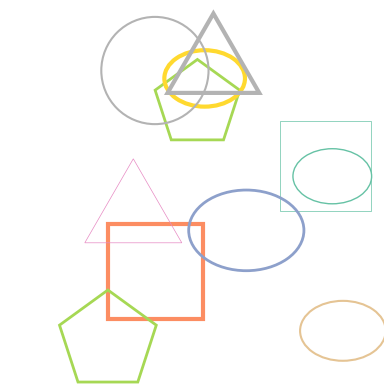[{"shape": "square", "thickness": 0.5, "radius": 0.59, "center": [0.846, 0.569]}, {"shape": "oval", "thickness": 1, "radius": 0.51, "center": [0.863, 0.542]}, {"shape": "square", "thickness": 3, "radius": 0.62, "center": [0.405, 0.294]}, {"shape": "oval", "thickness": 2, "radius": 0.75, "center": [0.64, 0.402]}, {"shape": "triangle", "thickness": 0.5, "radius": 0.73, "center": [0.346, 0.442]}, {"shape": "pentagon", "thickness": 2, "radius": 0.66, "center": [0.28, 0.115]}, {"shape": "pentagon", "thickness": 2, "radius": 0.58, "center": [0.513, 0.73]}, {"shape": "oval", "thickness": 3, "radius": 0.52, "center": [0.532, 0.796]}, {"shape": "oval", "thickness": 1.5, "radius": 0.56, "center": [0.891, 0.141]}, {"shape": "triangle", "thickness": 3, "radius": 0.69, "center": [0.554, 0.827]}, {"shape": "circle", "thickness": 1.5, "radius": 0.7, "center": [0.402, 0.817]}]